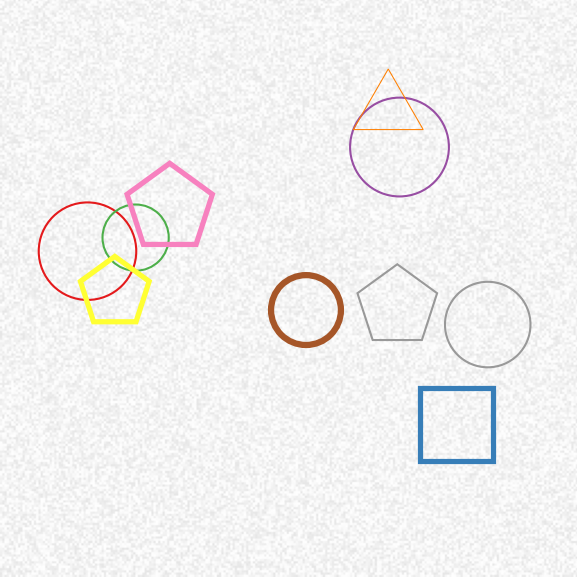[{"shape": "circle", "thickness": 1, "radius": 0.42, "center": [0.152, 0.564]}, {"shape": "square", "thickness": 2.5, "radius": 0.32, "center": [0.791, 0.264]}, {"shape": "circle", "thickness": 1, "radius": 0.29, "center": [0.235, 0.588]}, {"shape": "circle", "thickness": 1, "radius": 0.43, "center": [0.692, 0.745]}, {"shape": "triangle", "thickness": 0.5, "radius": 0.35, "center": [0.672, 0.81]}, {"shape": "pentagon", "thickness": 2.5, "radius": 0.31, "center": [0.199, 0.493]}, {"shape": "circle", "thickness": 3, "radius": 0.3, "center": [0.53, 0.462]}, {"shape": "pentagon", "thickness": 2.5, "radius": 0.39, "center": [0.294, 0.639]}, {"shape": "circle", "thickness": 1, "radius": 0.37, "center": [0.845, 0.437]}, {"shape": "pentagon", "thickness": 1, "radius": 0.36, "center": [0.688, 0.469]}]